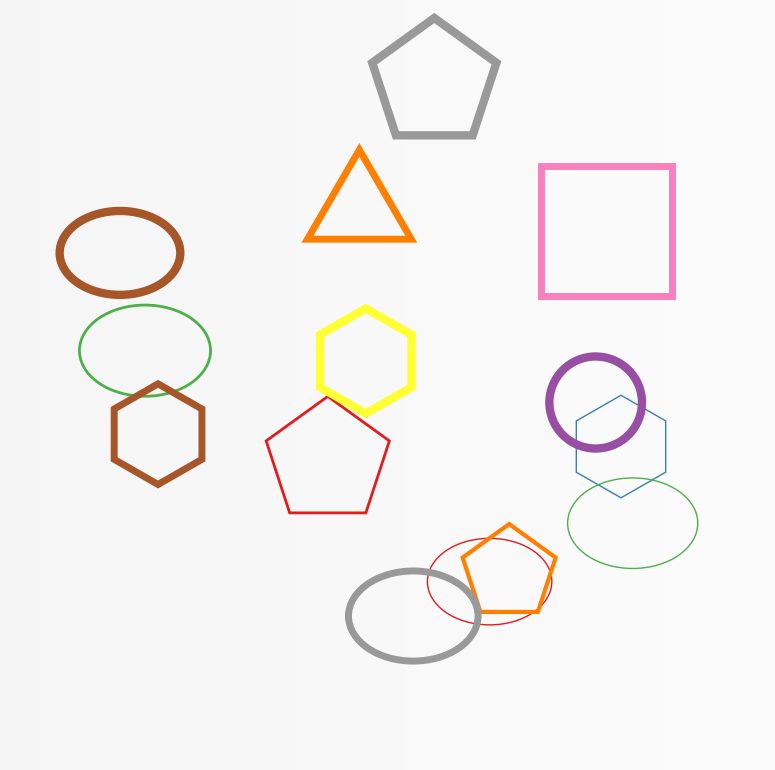[{"shape": "pentagon", "thickness": 1, "radius": 0.42, "center": [0.423, 0.402]}, {"shape": "oval", "thickness": 0.5, "radius": 0.4, "center": [0.632, 0.245]}, {"shape": "hexagon", "thickness": 0.5, "radius": 0.33, "center": [0.801, 0.42]}, {"shape": "oval", "thickness": 1, "radius": 0.42, "center": [0.187, 0.545]}, {"shape": "oval", "thickness": 0.5, "radius": 0.42, "center": [0.816, 0.321]}, {"shape": "circle", "thickness": 3, "radius": 0.3, "center": [0.769, 0.477]}, {"shape": "pentagon", "thickness": 1.5, "radius": 0.32, "center": [0.657, 0.256]}, {"shape": "triangle", "thickness": 2.5, "radius": 0.39, "center": [0.464, 0.728]}, {"shape": "hexagon", "thickness": 3, "radius": 0.34, "center": [0.472, 0.531]}, {"shape": "oval", "thickness": 3, "radius": 0.39, "center": [0.155, 0.672]}, {"shape": "hexagon", "thickness": 2.5, "radius": 0.33, "center": [0.204, 0.436]}, {"shape": "square", "thickness": 2.5, "radius": 0.42, "center": [0.783, 0.7]}, {"shape": "pentagon", "thickness": 3, "radius": 0.42, "center": [0.56, 0.892]}, {"shape": "oval", "thickness": 2.5, "radius": 0.42, "center": [0.533, 0.2]}]